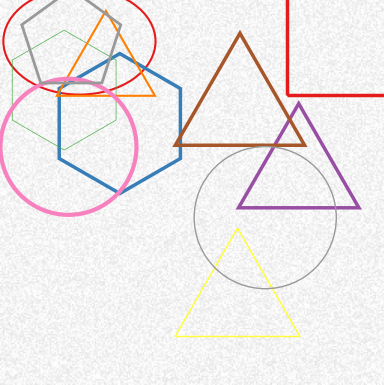[{"shape": "oval", "thickness": 1.5, "radius": 0.99, "center": [0.206, 0.893]}, {"shape": "square", "thickness": 2.5, "radius": 0.72, "center": [0.891, 0.899]}, {"shape": "hexagon", "thickness": 2.5, "radius": 0.91, "center": [0.311, 0.679]}, {"shape": "hexagon", "thickness": 0.5, "radius": 0.78, "center": [0.167, 0.766]}, {"shape": "triangle", "thickness": 2.5, "radius": 0.9, "center": [0.776, 0.55]}, {"shape": "triangle", "thickness": 1.5, "radius": 0.74, "center": [0.275, 0.825]}, {"shape": "triangle", "thickness": 1, "radius": 0.94, "center": [0.617, 0.22]}, {"shape": "triangle", "thickness": 2.5, "radius": 0.97, "center": [0.623, 0.72]}, {"shape": "circle", "thickness": 3, "radius": 0.88, "center": [0.178, 0.619]}, {"shape": "circle", "thickness": 1, "radius": 0.92, "center": [0.689, 0.435]}, {"shape": "pentagon", "thickness": 2, "radius": 0.68, "center": [0.185, 0.894]}]